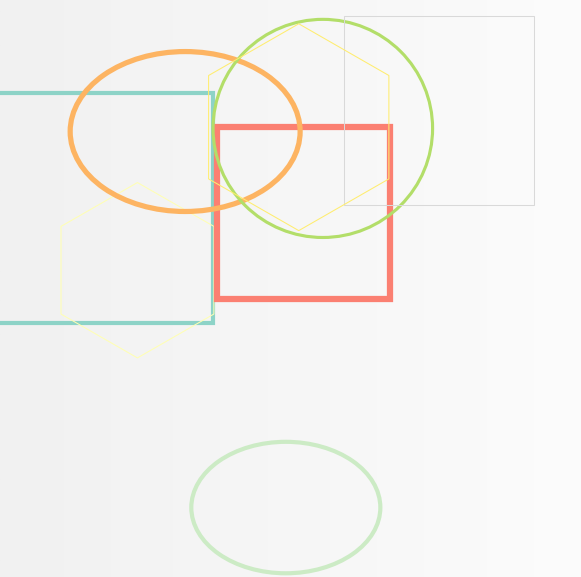[{"shape": "square", "thickness": 2, "radius": 1.0, "center": [0.167, 0.639]}, {"shape": "hexagon", "thickness": 0.5, "radius": 0.76, "center": [0.236, 0.531]}, {"shape": "square", "thickness": 3, "radius": 0.74, "center": [0.523, 0.631]}, {"shape": "oval", "thickness": 2.5, "radius": 0.99, "center": [0.319, 0.771]}, {"shape": "circle", "thickness": 1.5, "radius": 0.94, "center": [0.555, 0.777]}, {"shape": "square", "thickness": 0.5, "radius": 0.82, "center": [0.755, 0.808]}, {"shape": "oval", "thickness": 2, "radius": 0.81, "center": [0.492, 0.12]}, {"shape": "hexagon", "thickness": 0.5, "radius": 0.9, "center": [0.514, 0.779]}]